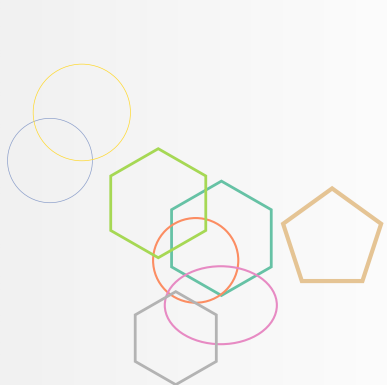[{"shape": "hexagon", "thickness": 2, "radius": 0.74, "center": [0.571, 0.381]}, {"shape": "circle", "thickness": 1.5, "radius": 0.55, "center": [0.505, 0.324]}, {"shape": "circle", "thickness": 0.5, "radius": 0.55, "center": [0.129, 0.583]}, {"shape": "oval", "thickness": 1.5, "radius": 0.72, "center": [0.57, 0.207]}, {"shape": "hexagon", "thickness": 2, "radius": 0.71, "center": [0.408, 0.472]}, {"shape": "circle", "thickness": 0.5, "radius": 0.63, "center": [0.211, 0.708]}, {"shape": "pentagon", "thickness": 3, "radius": 0.66, "center": [0.857, 0.378]}, {"shape": "hexagon", "thickness": 2, "radius": 0.6, "center": [0.454, 0.122]}]